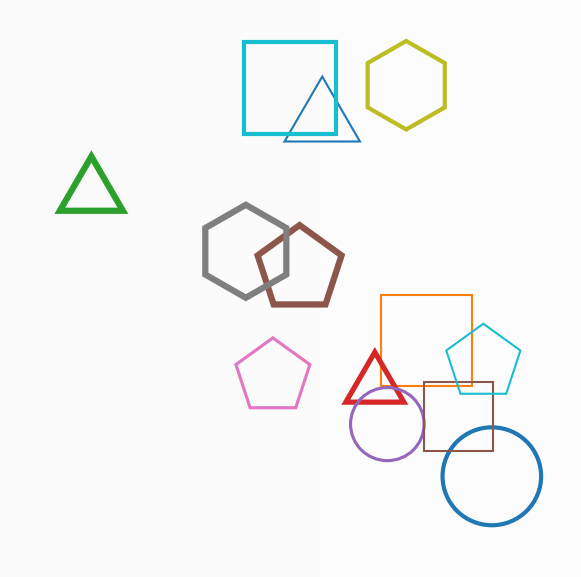[{"shape": "triangle", "thickness": 1, "radius": 0.37, "center": [0.554, 0.792]}, {"shape": "circle", "thickness": 2, "radius": 0.42, "center": [0.846, 0.174]}, {"shape": "square", "thickness": 1, "radius": 0.39, "center": [0.734, 0.409]}, {"shape": "triangle", "thickness": 3, "radius": 0.31, "center": [0.157, 0.666]}, {"shape": "triangle", "thickness": 2.5, "radius": 0.29, "center": [0.645, 0.332]}, {"shape": "circle", "thickness": 1.5, "radius": 0.32, "center": [0.666, 0.265]}, {"shape": "pentagon", "thickness": 3, "radius": 0.38, "center": [0.515, 0.533]}, {"shape": "square", "thickness": 1, "radius": 0.3, "center": [0.789, 0.277]}, {"shape": "pentagon", "thickness": 1.5, "radius": 0.33, "center": [0.47, 0.347]}, {"shape": "hexagon", "thickness": 3, "radius": 0.4, "center": [0.423, 0.564]}, {"shape": "hexagon", "thickness": 2, "radius": 0.38, "center": [0.699, 0.852]}, {"shape": "square", "thickness": 2, "radius": 0.4, "center": [0.499, 0.847]}, {"shape": "pentagon", "thickness": 1, "radius": 0.34, "center": [0.832, 0.372]}]